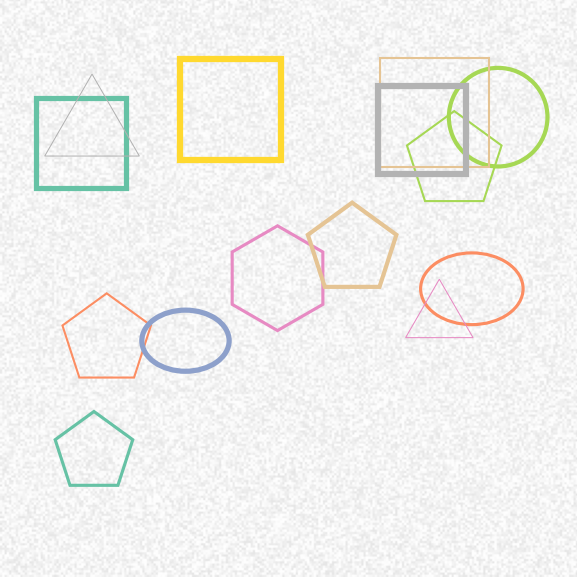[{"shape": "square", "thickness": 2.5, "radius": 0.39, "center": [0.14, 0.751]}, {"shape": "pentagon", "thickness": 1.5, "radius": 0.35, "center": [0.163, 0.216]}, {"shape": "oval", "thickness": 1.5, "radius": 0.44, "center": [0.817, 0.499]}, {"shape": "pentagon", "thickness": 1, "radius": 0.4, "center": [0.185, 0.411]}, {"shape": "oval", "thickness": 2.5, "radius": 0.38, "center": [0.321, 0.409]}, {"shape": "hexagon", "thickness": 1.5, "radius": 0.45, "center": [0.481, 0.517]}, {"shape": "triangle", "thickness": 0.5, "radius": 0.34, "center": [0.761, 0.448]}, {"shape": "circle", "thickness": 2, "radius": 0.43, "center": [0.863, 0.796]}, {"shape": "pentagon", "thickness": 1, "radius": 0.43, "center": [0.787, 0.721]}, {"shape": "square", "thickness": 3, "radius": 0.44, "center": [0.399, 0.81]}, {"shape": "square", "thickness": 1, "radius": 0.47, "center": [0.752, 0.804]}, {"shape": "pentagon", "thickness": 2, "radius": 0.4, "center": [0.61, 0.568]}, {"shape": "square", "thickness": 3, "radius": 0.38, "center": [0.731, 0.774]}, {"shape": "triangle", "thickness": 0.5, "radius": 0.47, "center": [0.159, 0.776]}]